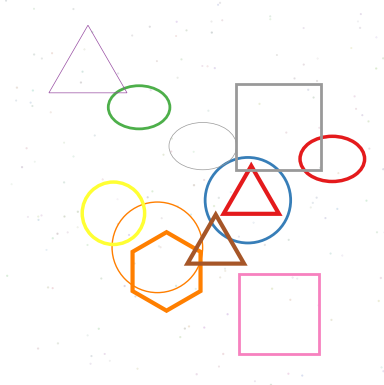[{"shape": "triangle", "thickness": 3, "radius": 0.42, "center": [0.653, 0.486]}, {"shape": "oval", "thickness": 2.5, "radius": 0.42, "center": [0.863, 0.587]}, {"shape": "circle", "thickness": 2, "radius": 0.56, "center": [0.644, 0.48]}, {"shape": "oval", "thickness": 2, "radius": 0.4, "center": [0.361, 0.721]}, {"shape": "triangle", "thickness": 0.5, "radius": 0.59, "center": [0.228, 0.817]}, {"shape": "hexagon", "thickness": 3, "radius": 0.51, "center": [0.433, 0.295]}, {"shape": "circle", "thickness": 1, "radius": 0.59, "center": [0.409, 0.358]}, {"shape": "circle", "thickness": 2.5, "radius": 0.41, "center": [0.295, 0.446]}, {"shape": "triangle", "thickness": 3, "radius": 0.42, "center": [0.56, 0.358]}, {"shape": "square", "thickness": 2, "radius": 0.52, "center": [0.725, 0.184]}, {"shape": "square", "thickness": 2, "radius": 0.56, "center": [0.723, 0.669]}, {"shape": "oval", "thickness": 0.5, "radius": 0.44, "center": [0.527, 0.62]}]